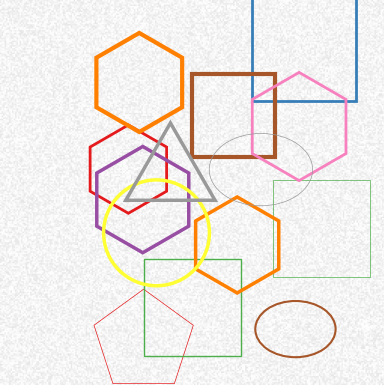[{"shape": "pentagon", "thickness": 0.5, "radius": 0.68, "center": [0.373, 0.113]}, {"shape": "hexagon", "thickness": 2, "radius": 0.57, "center": [0.333, 0.561]}, {"shape": "square", "thickness": 2, "radius": 0.68, "center": [0.79, 0.874]}, {"shape": "square", "thickness": 1, "radius": 0.63, "center": [0.5, 0.201]}, {"shape": "square", "thickness": 0.5, "radius": 0.63, "center": [0.835, 0.406]}, {"shape": "hexagon", "thickness": 2.5, "radius": 0.69, "center": [0.371, 0.482]}, {"shape": "hexagon", "thickness": 2.5, "radius": 0.62, "center": [0.616, 0.364]}, {"shape": "hexagon", "thickness": 3, "radius": 0.64, "center": [0.362, 0.786]}, {"shape": "circle", "thickness": 2.5, "radius": 0.69, "center": [0.407, 0.395]}, {"shape": "oval", "thickness": 1.5, "radius": 0.52, "center": [0.767, 0.145]}, {"shape": "square", "thickness": 3, "radius": 0.54, "center": [0.607, 0.7]}, {"shape": "hexagon", "thickness": 2, "radius": 0.7, "center": [0.777, 0.671]}, {"shape": "oval", "thickness": 0.5, "radius": 0.67, "center": [0.678, 0.559]}, {"shape": "triangle", "thickness": 2.5, "radius": 0.67, "center": [0.443, 0.547]}]